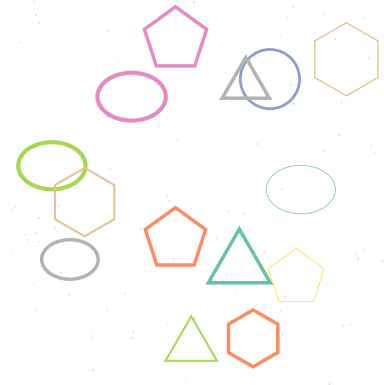[{"shape": "oval", "thickness": 0.5, "radius": 0.45, "center": [0.781, 0.508]}, {"shape": "triangle", "thickness": 2.5, "radius": 0.47, "center": [0.622, 0.312]}, {"shape": "hexagon", "thickness": 2.5, "radius": 0.37, "center": [0.657, 0.121]}, {"shape": "pentagon", "thickness": 2.5, "radius": 0.41, "center": [0.456, 0.378]}, {"shape": "circle", "thickness": 2, "radius": 0.38, "center": [0.701, 0.795]}, {"shape": "pentagon", "thickness": 2.5, "radius": 0.42, "center": [0.456, 0.897]}, {"shape": "oval", "thickness": 3, "radius": 0.44, "center": [0.342, 0.749]}, {"shape": "oval", "thickness": 3, "radius": 0.44, "center": [0.135, 0.57]}, {"shape": "triangle", "thickness": 1.5, "radius": 0.39, "center": [0.497, 0.101]}, {"shape": "pentagon", "thickness": 0.5, "radius": 0.38, "center": [0.77, 0.278]}, {"shape": "hexagon", "thickness": 1.5, "radius": 0.44, "center": [0.22, 0.475]}, {"shape": "hexagon", "thickness": 1, "radius": 0.47, "center": [0.9, 0.846]}, {"shape": "oval", "thickness": 2.5, "radius": 0.37, "center": [0.182, 0.326]}, {"shape": "triangle", "thickness": 2.5, "radius": 0.35, "center": [0.638, 0.78]}]